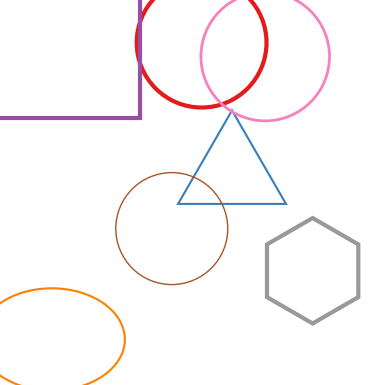[{"shape": "circle", "thickness": 3, "radius": 0.84, "center": [0.524, 0.889]}, {"shape": "triangle", "thickness": 1.5, "radius": 0.81, "center": [0.603, 0.551]}, {"shape": "square", "thickness": 3, "radius": 0.94, "center": [0.176, 0.883]}, {"shape": "oval", "thickness": 1.5, "radius": 0.95, "center": [0.135, 0.118]}, {"shape": "circle", "thickness": 1, "radius": 0.73, "center": [0.446, 0.406]}, {"shape": "circle", "thickness": 2, "radius": 0.83, "center": [0.689, 0.853]}, {"shape": "hexagon", "thickness": 3, "radius": 0.68, "center": [0.812, 0.297]}]